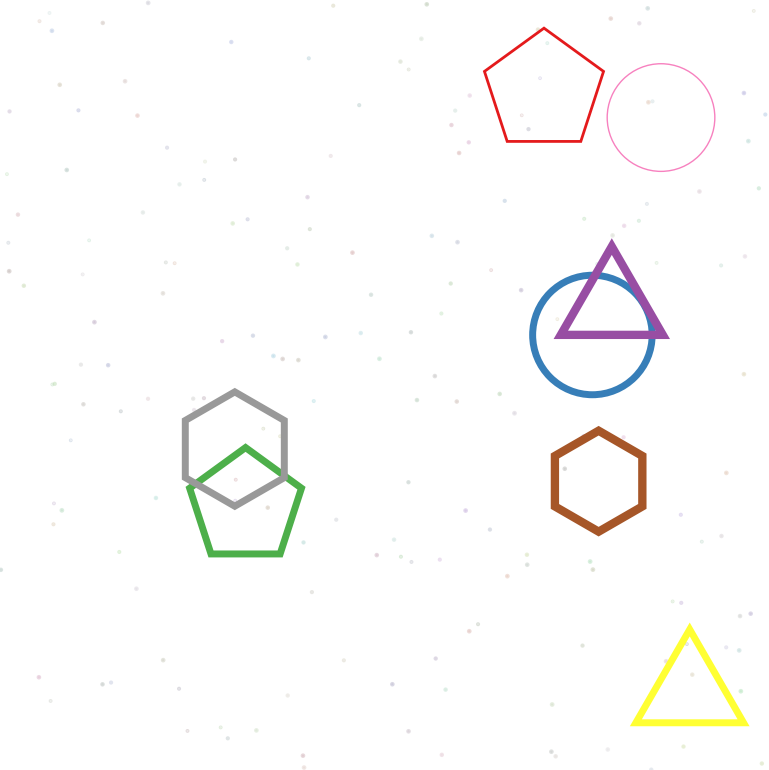[{"shape": "pentagon", "thickness": 1, "radius": 0.41, "center": [0.706, 0.882]}, {"shape": "circle", "thickness": 2.5, "radius": 0.39, "center": [0.769, 0.565]}, {"shape": "pentagon", "thickness": 2.5, "radius": 0.38, "center": [0.319, 0.342]}, {"shape": "triangle", "thickness": 3, "radius": 0.38, "center": [0.795, 0.603]}, {"shape": "triangle", "thickness": 2.5, "radius": 0.4, "center": [0.896, 0.102]}, {"shape": "hexagon", "thickness": 3, "radius": 0.33, "center": [0.777, 0.375]}, {"shape": "circle", "thickness": 0.5, "radius": 0.35, "center": [0.858, 0.847]}, {"shape": "hexagon", "thickness": 2.5, "radius": 0.37, "center": [0.305, 0.417]}]